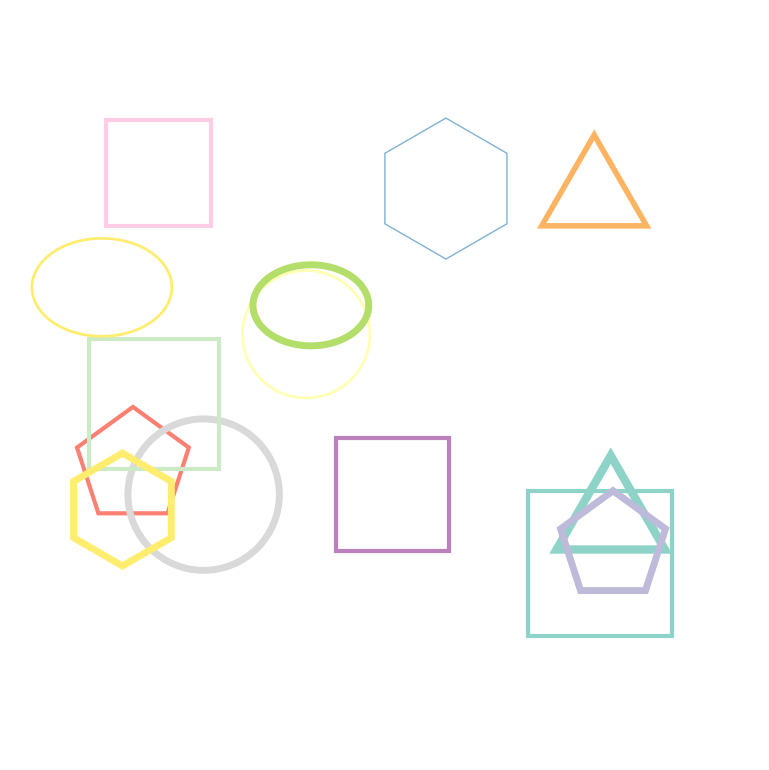[{"shape": "triangle", "thickness": 3, "radius": 0.41, "center": [0.793, 0.327]}, {"shape": "square", "thickness": 1.5, "radius": 0.47, "center": [0.779, 0.268]}, {"shape": "circle", "thickness": 1, "radius": 0.41, "center": [0.398, 0.566]}, {"shape": "pentagon", "thickness": 2.5, "radius": 0.36, "center": [0.796, 0.291]}, {"shape": "pentagon", "thickness": 1.5, "radius": 0.38, "center": [0.173, 0.395]}, {"shape": "hexagon", "thickness": 0.5, "radius": 0.46, "center": [0.579, 0.755]}, {"shape": "triangle", "thickness": 2, "radius": 0.39, "center": [0.772, 0.746]}, {"shape": "oval", "thickness": 2.5, "radius": 0.38, "center": [0.404, 0.603]}, {"shape": "square", "thickness": 1.5, "radius": 0.34, "center": [0.206, 0.775]}, {"shape": "circle", "thickness": 2.5, "radius": 0.49, "center": [0.264, 0.358]}, {"shape": "square", "thickness": 1.5, "radius": 0.37, "center": [0.51, 0.358]}, {"shape": "square", "thickness": 1.5, "radius": 0.42, "center": [0.2, 0.476]}, {"shape": "oval", "thickness": 1, "radius": 0.45, "center": [0.132, 0.627]}, {"shape": "hexagon", "thickness": 2.5, "radius": 0.37, "center": [0.159, 0.338]}]